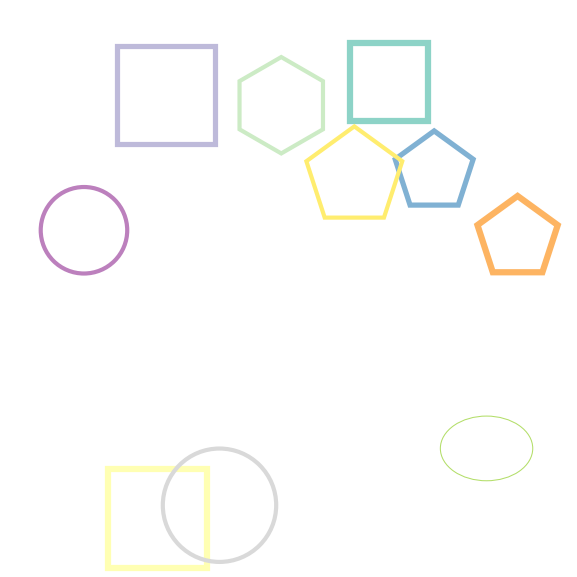[{"shape": "square", "thickness": 3, "radius": 0.34, "center": [0.673, 0.857]}, {"shape": "square", "thickness": 3, "radius": 0.43, "center": [0.273, 0.101]}, {"shape": "square", "thickness": 2.5, "radius": 0.42, "center": [0.287, 0.834]}, {"shape": "pentagon", "thickness": 2.5, "radius": 0.35, "center": [0.752, 0.701]}, {"shape": "pentagon", "thickness": 3, "radius": 0.37, "center": [0.896, 0.587]}, {"shape": "oval", "thickness": 0.5, "radius": 0.4, "center": [0.843, 0.223]}, {"shape": "circle", "thickness": 2, "radius": 0.49, "center": [0.38, 0.124]}, {"shape": "circle", "thickness": 2, "radius": 0.37, "center": [0.145, 0.6]}, {"shape": "hexagon", "thickness": 2, "radius": 0.42, "center": [0.487, 0.817]}, {"shape": "pentagon", "thickness": 2, "radius": 0.44, "center": [0.614, 0.693]}]